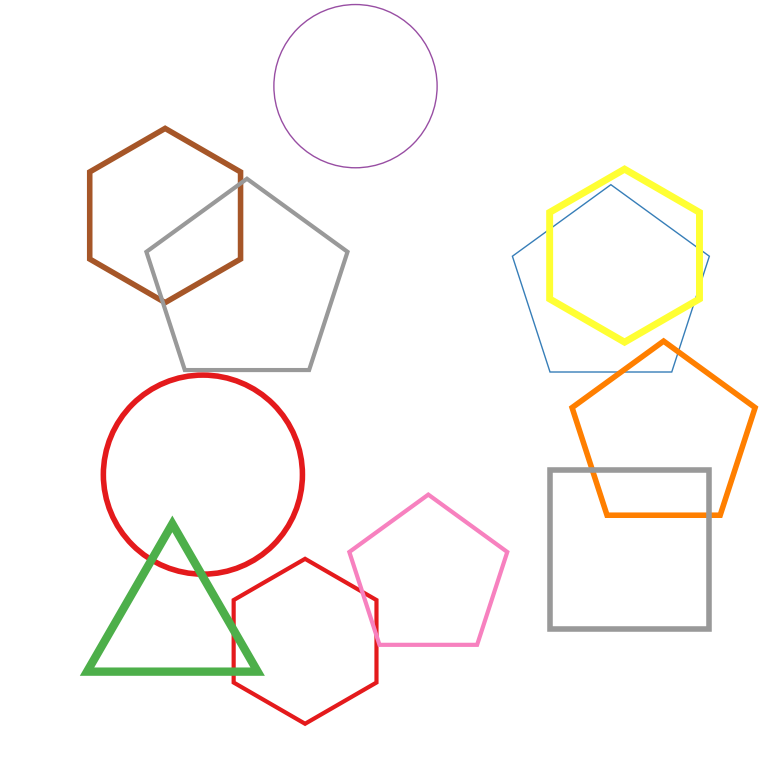[{"shape": "circle", "thickness": 2, "radius": 0.65, "center": [0.264, 0.384]}, {"shape": "hexagon", "thickness": 1.5, "radius": 0.54, "center": [0.396, 0.167]}, {"shape": "pentagon", "thickness": 0.5, "radius": 0.67, "center": [0.793, 0.626]}, {"shape": "triangle", "thickness": 3, "radius": 0.64, "center": [0.224, 0.192]}, {"shape": "circle", "thickness": 0.5, "radius": 0.53, "center": [0.462, 0.888]}, {"shape": "pentagon", "thickness": 2, "radius": 0.62, "center": [0.862, 0.432]}, {"shape": "hexagon", "thickness": 2.5, "radius": 0.56, "center": [0.811, 0.668]}, {"shape": "hexagon", "thickness": 2, "radius": 0.57, "center": [0.214, 0.72]}, {"shape": "pentagon", "thickness": 1.5, "radius": 0.54, "center": [0.556, 0.25]}, {"shape": "square", "thickness": 2, "radius": 0.52, "center": [0.817, 0.286]}, {"shape": "pentagon", "thickness": 1.5, "radius": 0.69, "center": [0.321, 0.631]}]